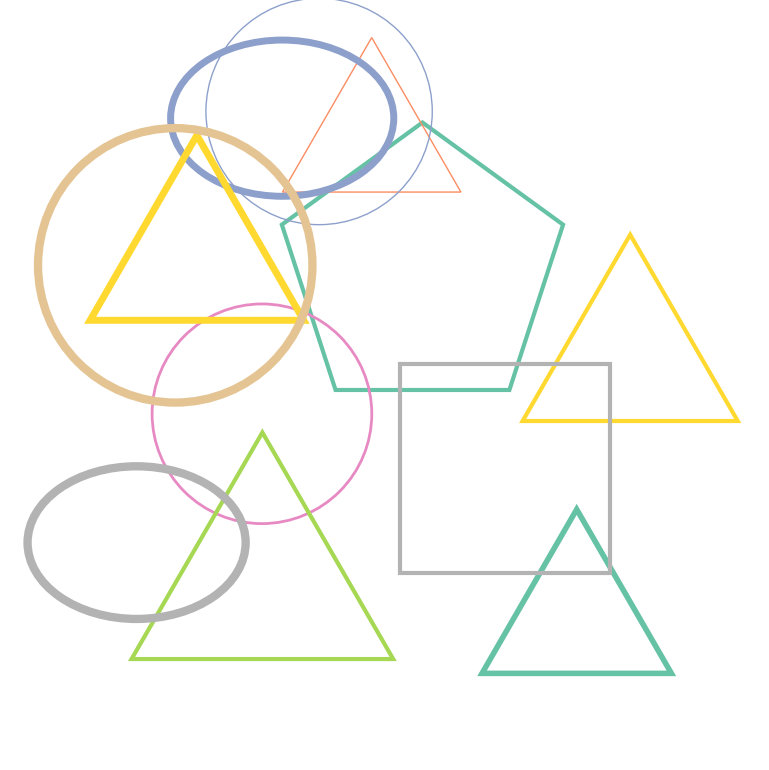[{"shape": "triangle", "thickness": 2, "radius": 0.71, "center": [0.749, 0.196]}, {"shape": "pentagon", "thickness": 1.5, "radius": 0.96, "center": [0.549, 0.649]}, {"shape": "triangle", "thickness": 0.5, "radius": 0.67, "center": [0.483, 0.817]}, {"shape": "circle", "thickness": 0.5, "radius": 0.73, "center": [0.414, 0.855]}, {"shape": "oval", "thickness": 2.5, "radius": 0.72, "center": [0.366, 0.847]}, {"shape": "circle", "thickness": 1, "radius": 0.71, "center": [0.34, 0.463]}, {"shape": "triangle", "thickness": 1.5, "radius": 0.98, "center": [0.341, 0.242]}, {"shape": "triangle", "thickness": 2.5, "radius": 0.8, "center": [0.256, 0.664]}, {"shape": "triangle", "thickness": 1.5, "radius": 0.81, "center": [0.818, 0.534]}, {"shape": "circle", "thickness": 3, "radius": 0.89, "center": [0.228, 0.655]}, {"shape": "oval", "thickness": 3, "radius": 0.71, "center": [0.177, 0.295]}, {"shape": "square", "thickness": 1.5, "radius": 0.68, "center": [0.655, 0.392]}]